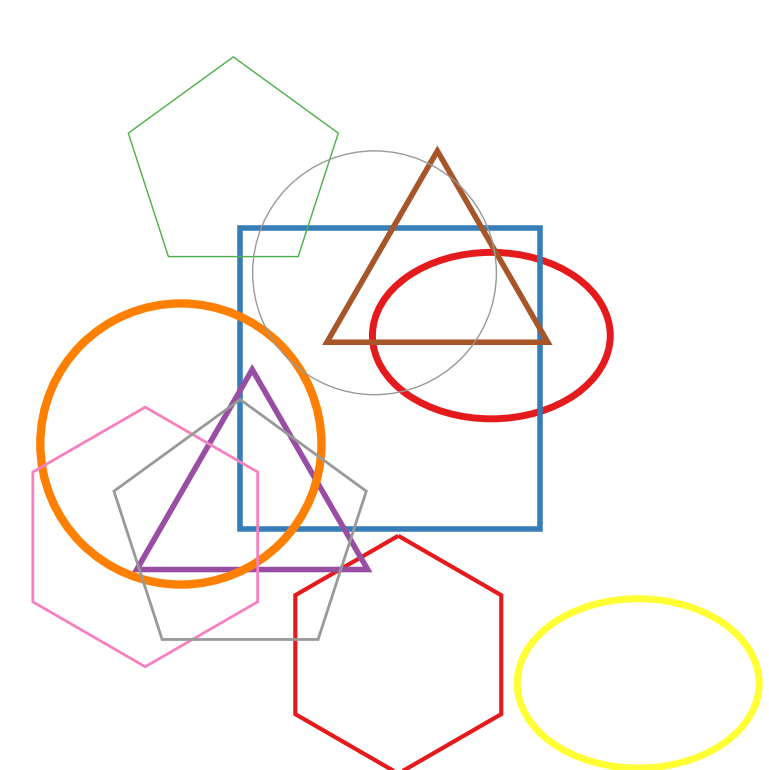[{"shape": "hexagon", "thickness": 1.5, "radius": 0.77, "center": [0.517, 0.15]}, {"shape": "oval", "thickness": 2.5, "radius": 0.77, "center": [0.638, 0.564]}, {"shape": "square", "thickness": 2, "radius": 0.98, "center": [0.506, 0.508]}, {"shape": "pentagon", "thickness": 0.5, "radius": 0.72, "center": [0.303, 0.783]}, {"shape": "triangle", "thickness": 2, "radius": 0.87, "center": [0.328, 0.347]}, {"shape": "circle", "thickness": 3, "radius": 0.91, "center": [0.235, 0.423]}, {"shape": "oval", "thickness": 2.5, "radius": 0.79, "center": [0.829, 0.112]}, {"shape": "triangle", "thickness": 2, "radius": 0.83, "center": [0.568, 0.638]}, {"shape": "hexagon", "thickness": 1, "radius": 0.84, "center": [0.189, 0.303]}, {"shape": "circle", "thickness": 0.5, "radius": 0.79, "center": [0.486, 0.646]}, {"shape": "pentagon", "thickness": 1, "radius": 0.86, "center": [0.312, 0.309]}]